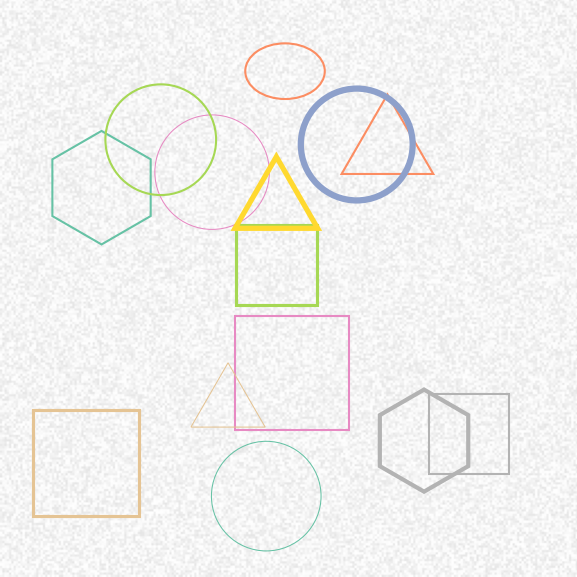[{"shape": "circle", "thickness": 0.5, "radius": 0.47, "center": [0.461, 0.14]}, {"shape": "hexagon", "thickness": 1, "radius": 0.49, "center": [0.176, 0.674]}, {"shape": "triangle", "thickness": 1, "radius": 0.46, "center": [0.671, 0.744]}, {"shape": "oval", "thickness": 1, "radius": 0.34, "center": [0.494, 0.876]}, {"shape": "circle", "thickness": 3, "radius": 0.48, "center": [0.618, 0.749]}, {"shape": "square", "thickness": 1, "radius": 0.49, "center": [0.506, 0.353]}, {"shape": "circle", "thickness": 0.5, "radius": 0.5, "center": [0.367, 0.701]}, {"shape": "square", "thickness": 1.5, "radius": 0.35, "center": [0.478, 0.54]}, {"shape": "circle", "thickness": 1, "radius": 0.48, "center": [0.278, 0.757]}, {"shape": "triangle", "thickness": 2.5, "radius": 0.41, "center": [0.479, 0.645]}, {"shape": "triangle", "thickness": 0.5, "radius": 0.37, "center": [0.395, 0.297]}, {"shape": "square", "thickness": 1.5, "radius": 0.46, "center": [0.148, 0.198]}, {"shape": "square", "thickness": 1, "radius": 0.35, "center": [0.812, 0.248]}, {"shape": "hexagon", "thickness": 2, "radius": 0.44, "center": [0.734, 0.236]}]